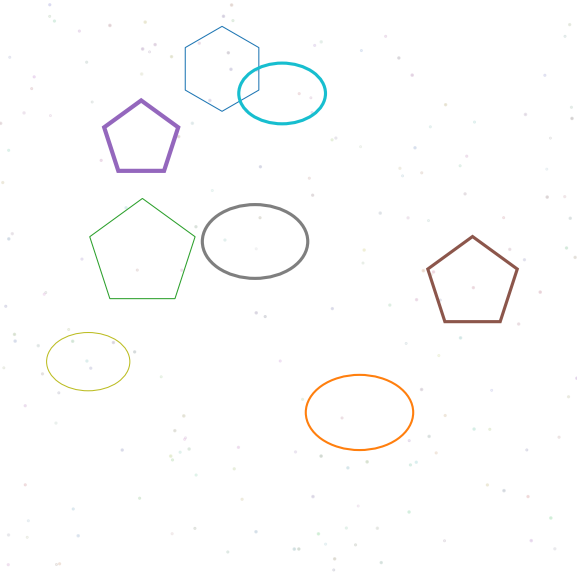[{"shape": "hexagon", "thickness": 0.5, "radius": 0.37, "center": [0.384, 0.88]}, {"shape": "oval", "thickness": 1, "radius": 0.47, "center": [0.622, 0.285]}, {"shape": "pentagon", "thickness": 0.5, "radius": 0.48, "center": [0.247, 0.56]}, {"shape": "pentagon", "thickness": 2, "radius": 0.34, "center": [0.244, 0.758]}, {"shape": "pentagon", "thickness": 1.5, "radius": 0.41, "center": [0.818, 0.508]}, {"shape": "oval", "thickness": 1.5, "radius": 0.46, "center": [0.442, 0.581]}, {"shape": "oval", "thickness": 0.5, "radius": 0.36, "center": [0.153, 0.373]}, {"shape": "oval", "thickness": 1.5, "radius": 0.38, "center": [0.489, 0.837]}]